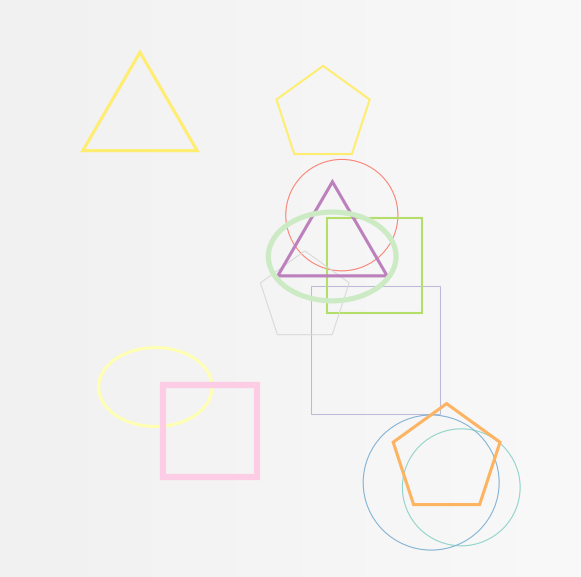[{"shape": "circle", "thickness": 0.5, "radius": 0.51, "center": [0.794, 0.155]}, {"shape": "oval", "thickness": 1.5, "radius": 0.49, "center": [0.267, 0.329]}, {"shape": "square", "thickness": 0.5, "radius": 0.55, "center": [0.646, 0.393]}, {"shape": "circle", "thickness": 0.5, "radius": 0.48, "center": [0.588, 0.627]}, {"shape": "circle", "thickness": 0.5, "radius": 0.58, "center": [0.742, 0.164]}, {"shape": "pentagon", "thickness": 1.5, "radius": 0.48, "center": [0.768, 0.204]}, {"shape": "square", "thickness": 1, "radius": 0.41, "center": [0.644, 0.54]}, {"shape": "square", "thickness": 3, "radius": 0.4, "center": [0.361, 0.253]}, {"shape": "pentagon", "thickness": 0.5, "radius": 0.4, "center": [0.524, 0.485]}, {"shape": "triangle", "thickness": 1.5, "radius": 0.54, "center": [0.572, 0.576]}, {"shape": "oval", "thickness": 2.5, "radius": 0.55, "center": [0.572, 0.555]}, {"shape": "pentagon", "thickness": 1, "radius": 0.42, "center": [0.556, 0.801]}, {"shape": "triangle", "thickness": 1.5, "radius": 0.57, "center": [0.241, 0.795]}]